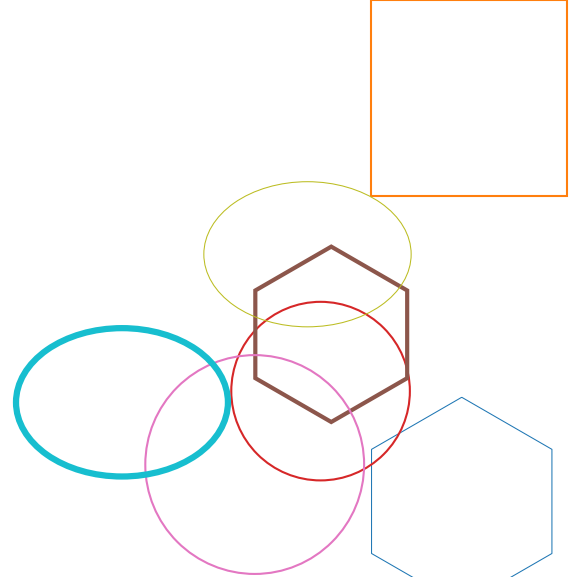[{"shape": "hexagon", "thickness": 0.5, "radius": 0.9, "center": [0.8, 0.131]}, {"shape": "square", "thickness": 1, "radius": 0.85, "center": [0.812, 0.829]}, {"shape": "circle", "thickness": 1, "radius": 0.77, "center": [0.555, 0.322]}, {"shape": "hexagon", "thickness": 2, "radius": 0.76, "center": [0.574, 0.42]}, {"shape": "circle", "thickness": 1, "radius": 0.95, "center": [0.441, 0.195]}, {"shape": "oval", "thickness": 0.5, "radius": 0.9, "center": [0.532, 0.559]}, {"shape": "oval", "thickness": 3, "radius": 0.92, "center": [0.211, 0.302]}]